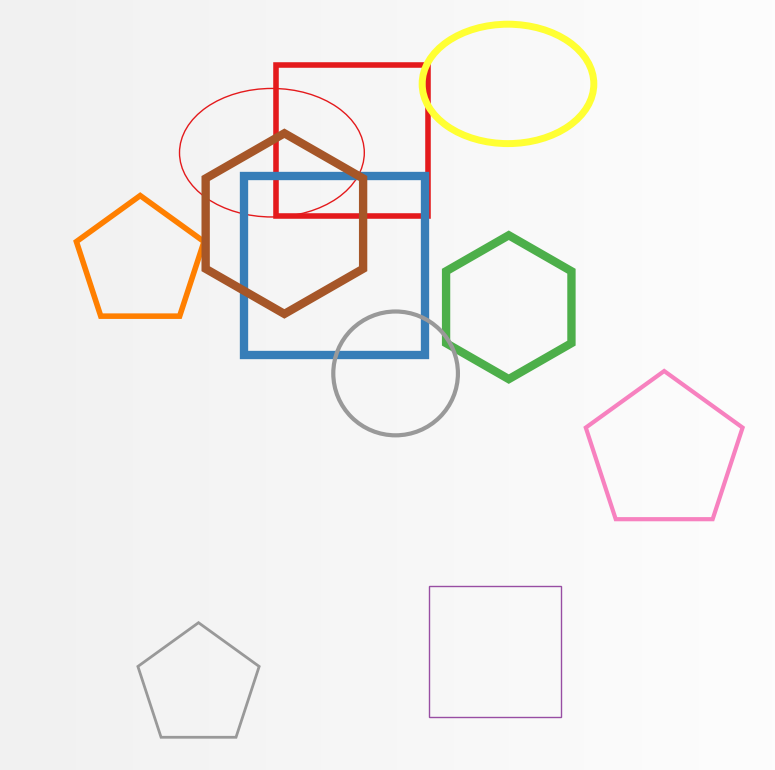[{"shape": "oval", "thickness": 0.5, "radius": 0.6, "center": [0.351, 0.802]}, {"shape": "square", "thickness": 2, "radius": 0.49, "center": [0.454, 0.817]}, {"shape": "square", "thickness": 3, "radius": 0.58, "center": [0.431, 0.655]}, {"shape": "hexagon", "thickness": 3, "radius": 0.47, "center": [0.656, 0.601]}, {"shape": "square", "thickness": 0.5, "radius": 0.43, "center": [0.638, 0.154]}, {"shape": "pentagon", "thickness": 2, "radius": 0.43, "center": [0.181, 0.659]}, {"shape": "oval", "thickness": 2.5, "radius": 0.55, "center": [0.655, 0.891]}, {"shape": "hexagon", "thickness": 3, "radius": 0.59, "center": [0.367, 0.71]}, {"shape": "pentagon", "thickness": 1.5, "radius": 0.53, "center": [0.857, 0.412]}, {"shape": "circle", "thickness": 1.5, "radius": 0.4, "center": [0.51, 0.515]}, {"shape": "pentagon", "thickness": 1, "radius": 0.41, "center": [0.256, 0.109]}]